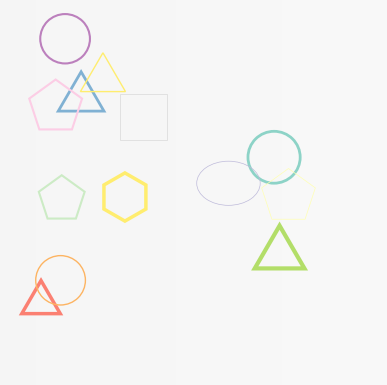[{"shape": "circle", "thickness": 2, "radius": 0.34, "center": [0.707, 0.592]}, {"shape": "pentagon", "thickness": 0.5, "radius": 0.36, "center": [0.744, 0.489]}, {"shape": "oval", "thickness": 0.5, "radius": 0.41, "center": [0.59, 0.524]}, {"shape": "triangle", "thickness": 2.5, "radius": 0.29, "center": [0.106, 0.214]}, {"shape": "triangle", "thickness": 2, "radius": 0.34, "center": [0.209, 0.745]}, {"shape": "circle", "thickness": 1, "radius": 0.32, "center": [0.156, 0.272]}, {"shape": "triangle", "thickness": 3, "radius": 0.37, "center": [0.722, 0.34]}, {"shape": "pentagon", "thickness": 1.5, "radius": 0.36, "center": [0.144, 0.722]}, {"shape": "square", "thickness": 0.5, "radius": 0.3, "center": [0.37, 0.697]}, {"shape": "circle", "thickness": 1.5, "radius": 0.32, "center": [0.168, 0.899]}, {"shape": "pentagon", "thickness": 1.5, "radius": 0.31, "center": [0.159, 0.483]}, {"shape": "hexagon", "thickness": 2.5, "radius": 0.31, "center": [0.322, 0.488]}, {"shape": "triangle", "thickness": 1, "radius": 0.34, "center": [0.266, 0.796]}]